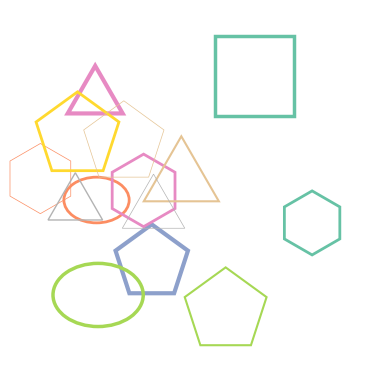[{"shape": "square", "thickness": 2.5, "radius": 0.52, "center": [0.661, 0.802]}, {"shape": "hexagon", "thickness": 2, "radius": 0.42, "center": [0.811, 0.421]}, {"shape": "oval", "thickness": 2, "radius": 0.42, "center": [0.251, 0.48]}, {"shape": "hexagon", "thickness": 0.5, "radius": 0.46, "center": [0.105, 0.536]}, {"shape": "pentagon", "thickness": 3, "radius": 0.49, "center": [0.394, 0.318]}, {"shape": "hexagon", "thickness": 2, "radius": 0.47, "center": [0.373, 0.505]}, {"shape": "triangle", "thickness": 3, "radius": 0.41, "center": [0.247, 0.747]}, {"shape": "pentagon", "thickness": 1.5, "radius": 0.56, "center": [0.586, 0.194]}, {"shape": "oval", "thickness": 2.5, "radius": 0.59, "center": [0.255, 0.234]}, {"shape": "pentagon", "thickness": 2, "radius": 0.57, "center": [0.201, 0.648]}, {"shape": "pentagon", "thickness": 0.5, "radius": 0.55, "center": [0.322, 0.629]}, {"shape": "triangle", "thickness": 1.5, "radius": 0.56, "center": [0.471, 0.533]}, {"shape": "triangle", "thickness": 0.5, "radius": 0.47, "center": [0.399, 0.454]}, {"shape": "triangle", "thickness": 1, "radius": 0.41, "center": [0.196, 0.47]}]